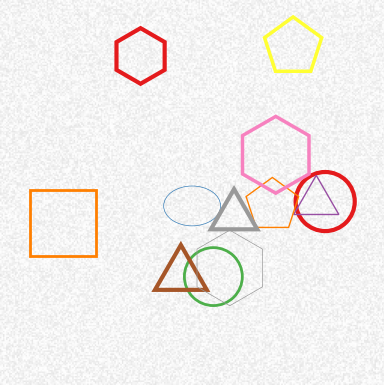[{"shape": "hexagon", "thickness": 3, "radius": 0.36, "center": [0.365, 0.855]}, {"shape": "circle", "thickness": 3, "radius": 0.38, "center": [0.845, 0.477]}, {"shape": "oval", "thickness": 0.5, "radius": 0.37, "center": [0.499, 0.465]}, {"shape": "circle", "thickness": 2, "radius": 0.38, "center": [0.554, 0.282]}, {"shape": "triangle", "thickness": 1, "radius": 0.34, "center": [0.821, 0.477]}, {"shape": "square", "thickness": 2, "radius": 0.43, "center": [0.164, 0.421]}, {"shape": "pentagon", "thickness": 1, "radius": 0.36, "center": [0.707, 0.467]}, {"shape": "pentagon", "thickness": 2.5, "radius": 0.39, "center": [0.761, 0.878]}, {"shape": "triangle", "thickness": 3, "radius": 0.39, "center": [0.47, 0.286]}, {"shape": "hexagon", "thickness": 2.5, "radius": 0.5, "center": [0.716, 0.598]}, {"shape": "triangle", "thickness": 3, "radius": 0.35, "center": [0.608, 0.439]}, {"shape": "hexagon", "thickness": 0.5, "radius": 0.49, "center": [0.597, 0.304]}]